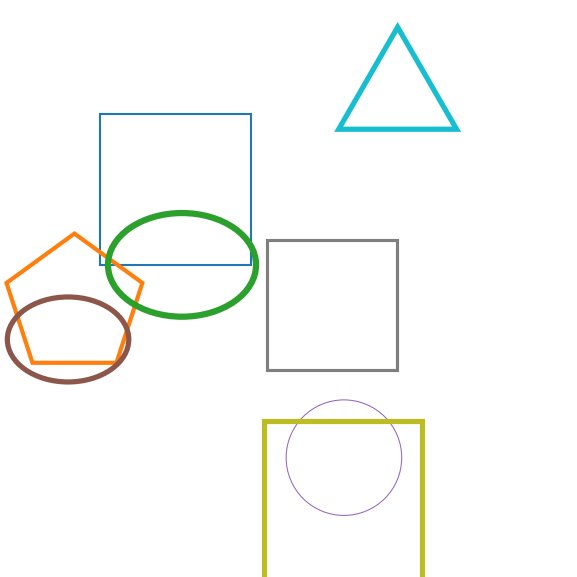[{"shape": "square", "thickness": 1, "radius": 0.65, "center": [0.304, 0.671]}, {"shape": "pentagon", "thickness": 2, "radius": 0.62, "center": [0.129, 0.471]}, {"shape": "oval", "thickness": 3, "radius": 0.64, "center": [0.315, 0.54]}, {"shape": "circle", "thickness": 0.5, "radius": 0.5, "center": [0.596, 0.207]}, {"shape": "oval", "thickness": 2.5, "radius": 0.53, "center": [0.118, 0.411]}, {"shape": "square", "thickness": 1.5, "radius": 0.56, "center": [0.575, 0.471]}, {"shape": "square", "thickness": 2.5, "radius": 0.68, "center": [0.594, 0.133]}, {"shape": "triangle", "thickness": 2.5, "radius": 0.59, "center": [0.689, 0.834]}]